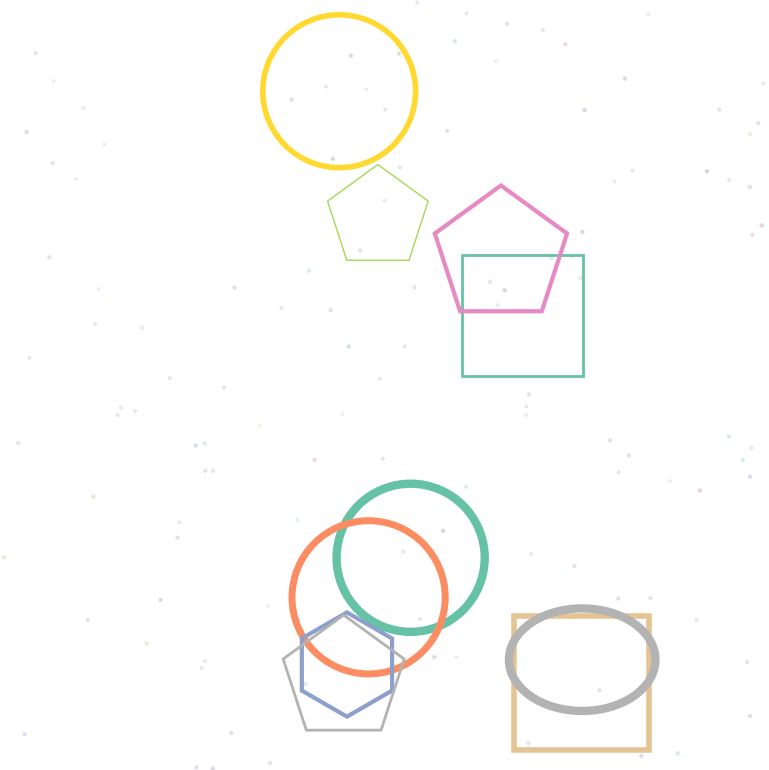[{"shape": "circle", "thickness": 3, "radius": 0.48, "center": [0.533, 0.276]}, {"shape": "square", "thickness": 1, "radius": 0.39, "center": [0.679, 0.591]}, {"shape": "circle", "thickness": 2.5, "radius": 0.5, "center": [0.479, 0.224]}, {"shape": "hexagon", "thickness": 1.5, "radius": 0.34, "center": [0.451, 0.137]}, {"shape": "pentagon", "thickness": 1.5, "radius": 0.45, "center": [0.651, 0.669]}, {"shape": "pentagon", "thickness": 0.5, "radius": 0.34, "center": [0.491, 0.718]}, {"shape": "circle", "thickness": 2, "radius": 0.5, "center": [0.441, 0.882]}, {"shape": "square", "thickness": 2, "radius": 0.44, "center": [0.755, 0.113]}, {"shape": "pentagon", "thickness": 1, "radius": 0.41, "center": [0.446, 0.119]}, {"shape": "oval", "thickness": 3, "radius": 0.48, "center": [0.756, 0.143]}]